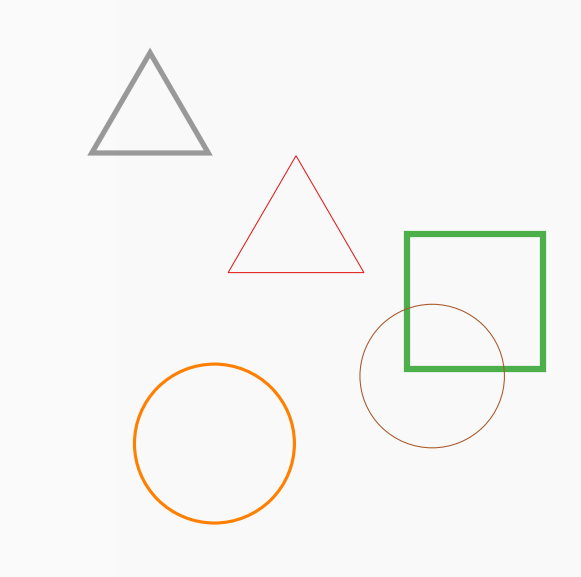[{"shape": "triangle", "thickness": 0.5, "radius": 0.67, "center": [0.509, 0.595]}, {"shape": "square", "thickness": 3, "radius": 0.58, "center": [0.818, 0.477]}, {"shape": "circle", "thickness": 1.5, "radius": 0.69, "center": [0.369, 0.231]}, {"shape": "circle", "thickness": 0.5, "radius": 0.62, "center": [0.744, 0.348]}, {"shape": "triangle", "thickness": 2.5, "radius": 0.58, "center": [0.258, 0.792]}]